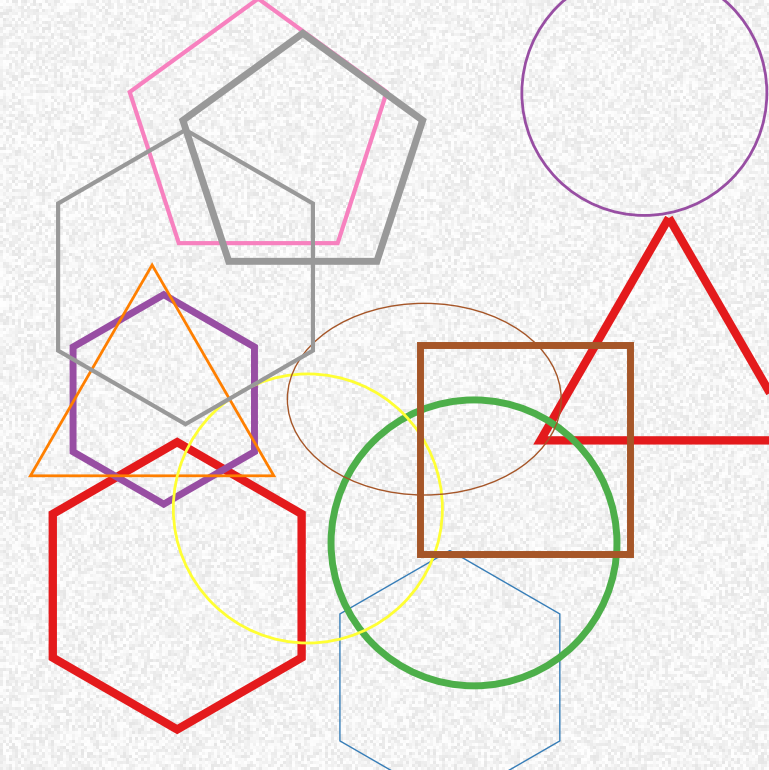[{"shape": "triangle", "thickness": 3, "radius": 0.96, "center": [0.869, 0.524]}, {"shape": "hexagon", "thickness": 3, "radius": 0.93, "center": [0.23, 0.239]}, {"shape": "hexagon", "thickness": 0.5, "radius": 0.82, "center": [0.584, 0.12]}, {"shape": "circle", "thickness": 2.5, "radius": 0.93, "center": [0.616, 0.295]}, {"shape": "circle", "thickness": 1, "radius": 0.8, "center": [0.837, 0.879]}, {"shape": "hexagon", "thickness": 2.5, "radius": 0.68, "center": [0.213, 0.481]}, {"shape": "triangle", "thickness": 1, "radius": 0.91, "center": [0.198, 0.473]}, {"shape": "circle", "thickness": 1, "radius": 0.87, "center": [0.4, 0.34]}, {"shape": "square", "thickness": 2.5, "radius": 0.68, "center": [0.682, 0.416]}, {"shape": "oval", "thickness": 0.5, "radius": 0.89, "center": [0.551, 0.482]}, {"shape": "pentagon", "thickness": 1.5, "radius": 0.88, "center": [0.335, 0.826]}, {"shape": "pentagon", "thickness": 2.5, "radius": 0.82, "center": [0.393, 0.793]}, {"shape": "hexagon", "thickness": 1.5, "radius": 0.96, "center": [0.241, 0.64]}]